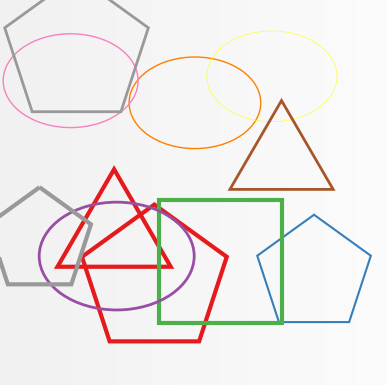[{"shape": "pentagon", "thickness": 3, "radius": 0.98, "center": [0.398, 0.272]}, {"shape": "triangle", "thickness": 3, "radius": 0.84, "center": [0.294, 0.392]}, {"shape": "pentagon", "thickness": 1.5, "radius": 0.77, "center": [0.81, 0.288]}, {"shape": "square", "thickness": 3, "radius": 0.79, "center": [0.57, 0.321]}, {"shape": "oval", "thickness": 2, "radius": 1.0, "center": [0.301, 0.335]}, {"shape": "oval", "thickness": 1, "radius": 0.85, "center": [0.503, 0.733]}, {"shape": "oval", "thickness": 0.5, "radius": 0.84, "center": [0.702, 0.802]}, {"shape": "triangle", "thickness": 2, "radius": 0.77, "center": [0.727, 0.585]}, {"shape": "oval", "thickness": 1, "radius": 0.87, "center": [0.182, 0.79]}, {"shape": "pentagon", "thickness": 3, "radius": 0.7, "center": [0.102, 0.374]}, {"shape": "pentagon", "thickness": 2, "radius": 0.97, "center": [0.198, 0.868]}]